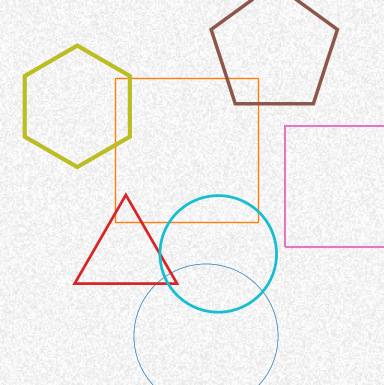[{"shape": "circle", "thickness": 0.5, "radius": 0.94, "center": [0.535, 0.127]}, {"shape": "square", "thickness": 1, "radius": 0.93, "center": [0.484, 0.61]}, {"shape": "triangle", "thickness": 2, "radius": 0.77, "center": [0.327, 0.34]}, {"shape": "pentagon", "thickness": 2.5, "radius": 0.86, "center": [0.712, 0.87]}, {"shape": "square", "thickness": 1.5, "radius": 0.78, "center": [0.897, 0.516]}, {"shape": "hexagon", "thickness": 3, "radius": 0.79, "center": [0.201, 0.724]}, {"shape": "circle", "thickness": 2, "radius": 0.76, "center": [0.567, 0.341]}]